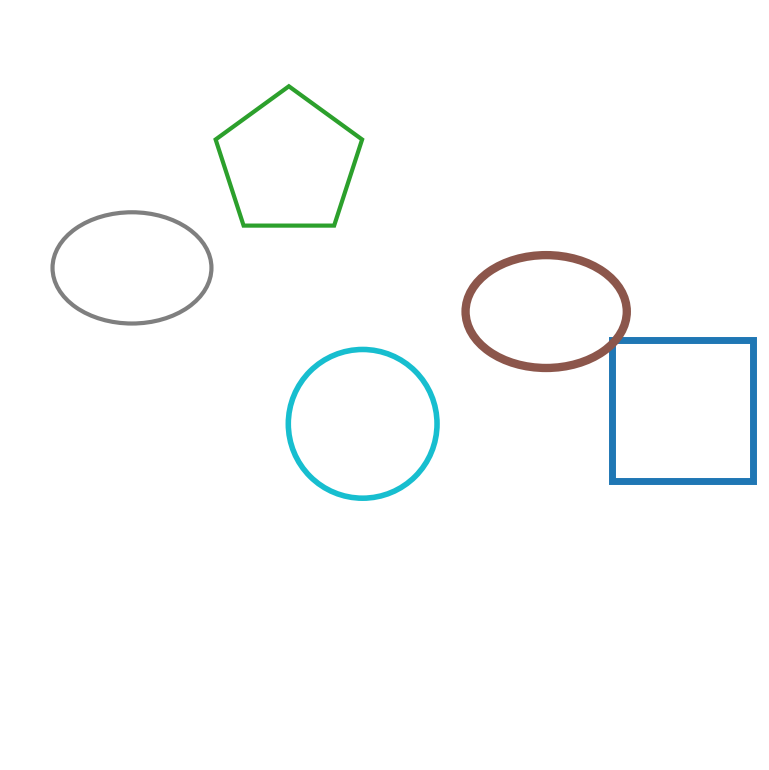[{"shape": "square", "thickness": 2.5, "radius": 0.46, "center": [0.887, 0.467]}, {"shape": "pentagon", "thickness": 1.5, "radius": 0.5, "center": [0.375, 0.788]}, {"shape": "oval", "thickness": 3, "radius": 0.52, "center": [0.709, 0.595]}, {"shape": "oval", "thickness": 1.5, "radius": 0.52, "center": [0.171, 0.652]}, {"shape": "circle", "thickness": 2, "radius": 0.48, "center": [0.471, 0.45]}]